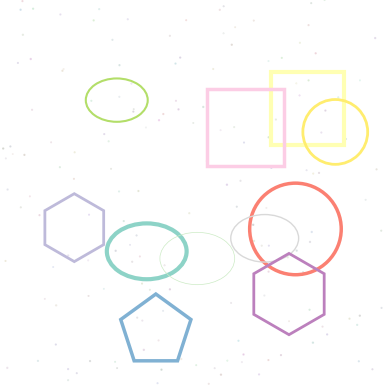[{"shape": "oval", "thickness": 3, "radius": 0.52, "center": [0.381, 0.347]}, {"shape": "square", "thickness": 3, "radius": 0.47, "center": [0.799, 0.719]}, {"shape": "hexagon", "thickness": 2, "radius": 0.44, "center": [0.193, 0.409]}, {"shape": "circle", "thickness": 2.5, "radius": 0.59, "center": [0.767, 0.405]}, {"shape": "pentagon", "thickness": 2.5, "radius": 0.48, "center": [0.405, 0.14]}, {"shape": "oval", "thickness": 1.5, "radius": 0.4, "center": [0.303, 0.74]}, {"shape": "square", "thickness": 2.5, "radius": 0.5, "center": [0.637, 0.669]}, {"shape": "oval", "thickness": 1, "radius": 0.44, "center": [0.688, 0.381]}, {"shape": "hexagon", "thickness": 2, "radius": 0.53, "center": [0.751, 0.236]}, {"shape": "oval", "thickness": 0.5, "radius": 0.49, "center": [0.512, 0.329]}, {"shape": "circle", "thickness": 2, "radius": 0.42, "center": [0.871, 0.657]}]